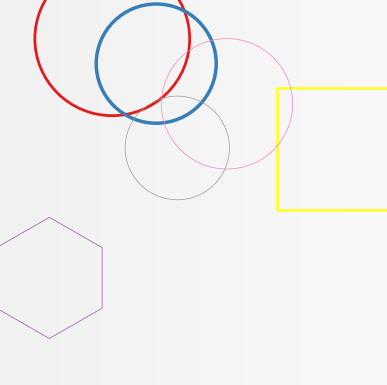[{"shape": "circle", "thickness": 2, "radius": 1.0, "center": [0.29, 0.899]}, {"shape": "circle", "thickness": 2.5, "radius": 0.77, "center": [0.403, 0.835]}, {"shape": "hexagon", "thickness": 0.5, "radius": 0.79, "center": [0.127, 0.278]}, {"shape": "square", "thickness": 2, "radius": 0.79, "center": [0.874, 0.613]}, {"shape": "circle", "thickness": 0.5, "radius": 0.85, "center": [0.586, 0.73]}, {"shape": "circle", "thickness": 0.5, "radius": 0.67, "center": [0.457, 0.616]}]